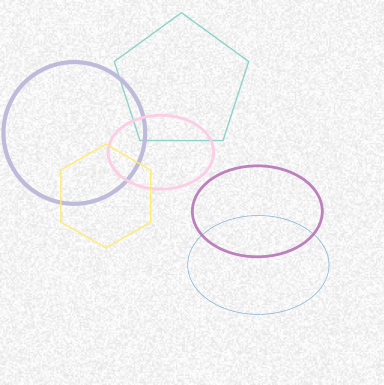[{"shape": "pentagon", "thickness": 1, "radius": 0.92, "center": [0.471, 0.783]}, {"shape": "circle", "thickness": 3, "radius": 0.92, "center": [0.193, 0.655]}, {"shape": "oval", "thickness": 0.5, "radius": 0.92, "center": [0.671, 0.312]}, {"shape": "oval", "thickness": 2, "radius": 0.69, "center": [0.418, 0.605]}, {"shape": "oval", "thickness": 2, "radius": 0.84, "center": [0.668, 0.451]}, {"shape": "hexagon", "thickness": 1, "radius": 0.67, "center": [0.275, 0.491]}]